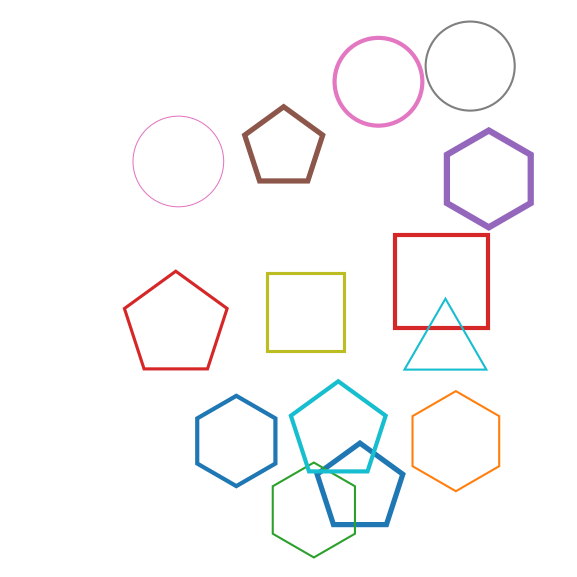[{"shape": "hexagon", "thickness": 2, "radius": 0.39, "center": [0.409, 0.236]}, {"shape": "pentagon", "thickness": 2.5, "radius": 0.39, "center": [0.623, 0.154]}, {"shape": "hexagon", "thickness": 1, "radius": 0.43, "center": [0.789, 0.235]}, {"shape": "hexagon", "thickness": 1, "radius": 0.41, "center": [0.543, 0.116]}, {"shape": "pentagon", "thickness": 1.5, "radius": 0.47, "center": [0.304, 0.436]}, {"shape": "square", "thickness": 2, "radius": 0.4, "center": [0.765, 0.512]}, {"shape": "hexagon", "thickness": 3, "radius": 0.42, "center": [0.846, 0.689]}, {"shape": "pentagon", "thickness": 2.5, "radius": 0.36, "center": [0.491, 0.743]}, {"shape": "circle", "thickness": 2, "radius": 0.38, "center": [0.655, 0.858]}, {"shape": "circle", "thickness": 0.5, "radius": 0.39, "center": [0.309, 0.72]}, {"shape": "circle", "thickness": 1, "radius": 0.39, "center": [0.814, 0.885]}, {"shape": "square", "thickness": 1.5, "radius": 0.34, "center": [0.529, 0.458]}, {"shape": "pentagon", "thickness": 2, "radius": 0.43, "center": [0.586, 0.253]}, {"shape": "triangle", "thickness": 1, "radius": 0.41, "center": [0.771, 0.4]}]